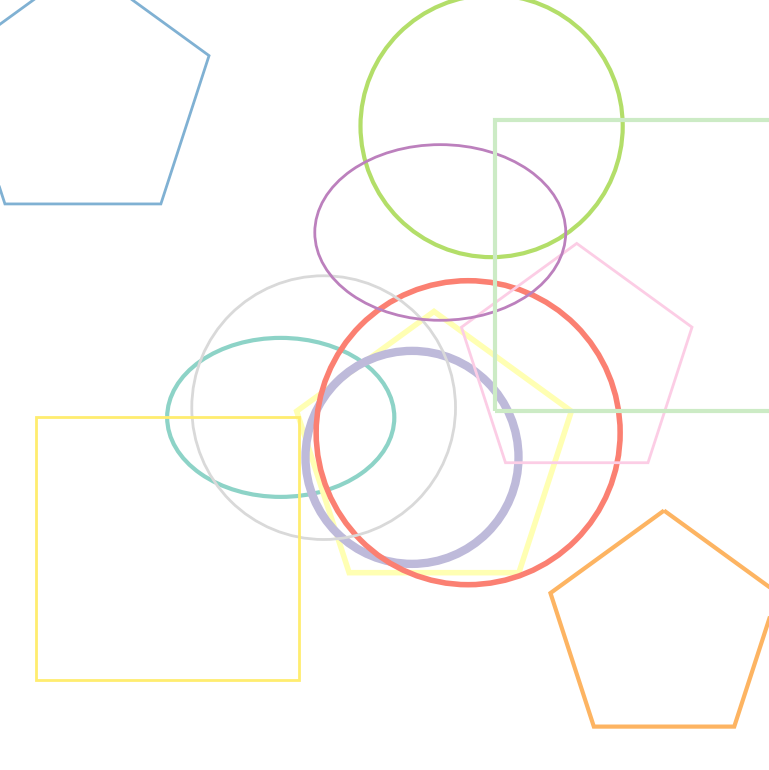[{"shape": "oval", "thickness": 1.5, "radius": 0.74, "center": [0.365, 0.458]}, {"shape": "pentagon", "thickness": 2, "radius": 0.94, "center": [0.564, 0.408]}, {"shape": "circle", "thickness": 3, "radius": 0.69, "center": [0.535, 0.406]}, {"shape": "circle", "thickness": 2, "radius": 0.99, "center": [0.608, 0.438]}, {"shape": "pentagon", "thickness": 1, "radius": 0.86, "center": [0.108, 0.875]}, {"shape": "pentagon", "thickness": 1.5, "radius": 0.78, "center": [0.862, 0.182]}, {"shape": "circle", "thickness": 1.5, "radius": 0.85, "center": [0.638, 0.836]}, {"shape": "pentagon", "thickness": 1, "radius": 0.79, "center": [0.749, 0.526]}, {"shape": "circle", "thickness": 1, "radius": 0.86, "center": [0.42, 0.471]}, {"shape": "oval", "thickness": 1, "radius": 0.81, "center": [0.572, 0.698]}, {"shape": "square", "thickness": 1.5, "radius": 0.95, "center": [0.832, 0.655]}, {"shape": "square", "thickness": 1, "radius": 0.86, "center": [0.218, 0.288]}]